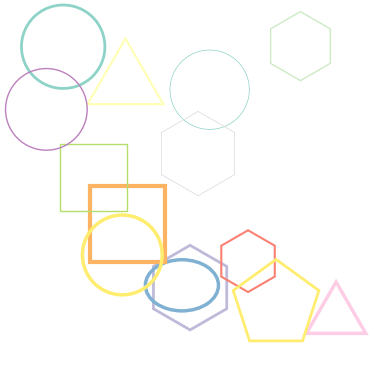[{"shape": "circle", "thickness": 0.5, "radius": 0.52, "center": [0.545, 0.767]}, {"shape": "circle", "thickness": 2, "radius": 0.54, "center": [0.164, 0.879]}, {"shape": "triangle", "thickness": 1.5, "radius": 0.57, "center": [0.326, 0.786]}, {"shape": "hexagon", "thickness": 2, "radius": 0.55, "center": [0.494, 0.253]}, {"shape": "hexagon", "thickness": 1.5, "radius": 0.4, "center": [0.644, 0.322]}, {"shape": "oval", "thickness": 2.5, "radius": 0.47, "center": [0.473, 0.259]}, {"shape": "square", "thickness": 3, "radius": 0.49, "center": [0.331, 0.418]}, {"shape": "square", "thickness": 1, "radius": 0.43, "center": [0.244, 0.539]}, {"shape": "triangle", "thickness": 2.5, "radius": 0.44, "center": [0.873, 0.179]}, {"shape": "hexagon", "thickness": 0.5, "radius": 0.55, "center": [0.514, 0.601]}, {"shape": "circle", "thickness": 1, "radius": 0.53, "center": [0.12, 0.716]}, {"shape": "hexagon", "thickness": 1, "radius": 0.45, "center": [0.78, 0.88]}, {"shape": "circle", "thickness": 2.5, "radius": 0.52, "center": [0.318, 0.338]}, {"shape": "pentagon", "thickness": 2, "radius": 0.58, "center": [0.717, 0.209]}]